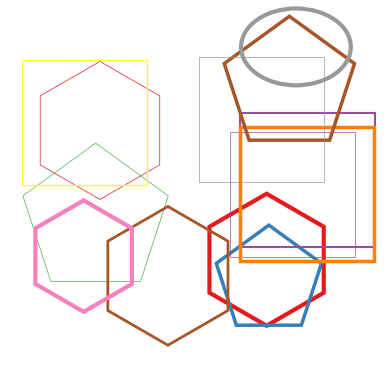[{"shape": "hexagon", "thickness": 0.5, "radius": 0.9, "center": [0.26, 0.661]}, {"shape": "hexagon", "thickness": 3, "radius": 0.86, "center": [0.692, 0.325]}, {"shape": "pentagon", "thickness": 2.5, "radius": 0.72, "center": [0.698, 0.272]}, {"shape": "pentagon", "thickness": 0.5, "radius": 0.99, "center": [0.248, 0.43]}, {"shape": "square", "thickness": 1.5, "radius": 0.87, "center": [0.798, 0.532]}, {"shape": "square", "thickness": 0.5, "radius": 0.81, "center": [0.759, 0.495]}, {"shape": "square", "thickness": 2.5, "radius": 0.87, "center": [0.797, 0.497]}, {"shape": "square", "thickness": 1, "radius": 0.81, "center": [0.219, 0.682]}, {"shape": "hexagon", "thickness": 2, "radius": 0.9, "center": [0.436, 0.283]}, {"shape": "pentagon", "thickness": 2.5, "radius": 0.89, "center": [0.752, 0.78]}, {"shape": "hexagon", "thickness": 3, "radius": 0.72, "center": [0.217, 0.335]}, {"shape": "square", "thickness": 0.5, "radius": 0.81, "center": [0.678, 0.69]}, {"shape": "oval", "thickness": 3, "radius": 0.71, "center": [0.769, 0.878]}]